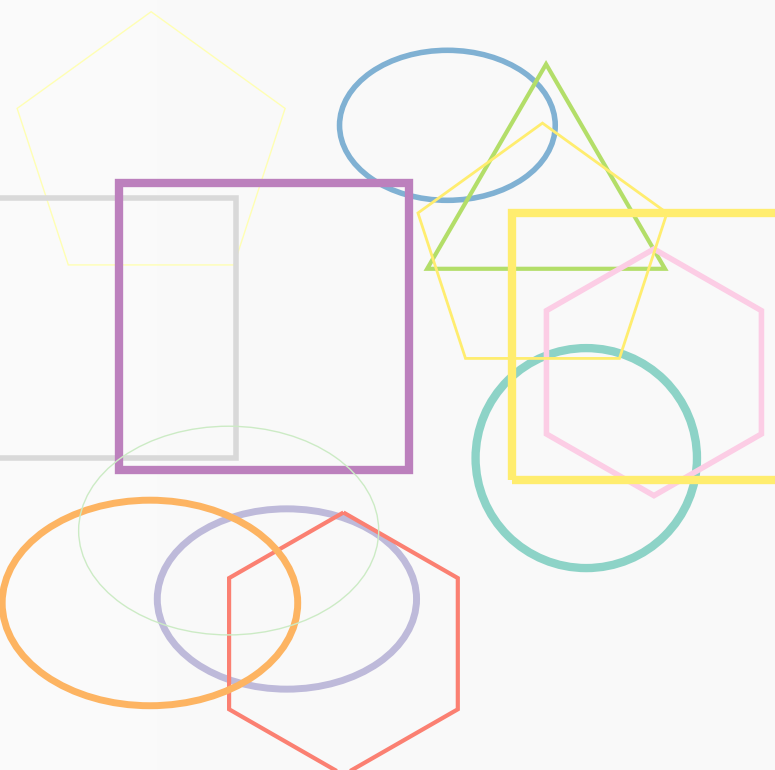[{"shape": "circle", "thickness": 3, "radius": 0.71, "center": [0.756, 0.405]}, {"shape": "pentagon", "thickness": 0.5, "radius": 0.91, "center": [0.195, 0.803]}, {"shape": "oval", "thickness": 2.5, "radius": 0.84, "center": [0.37, 0.222]}, {"shape": "hexagon", "thickness": 1.5, "radius": 0.85, "center": [0.443, 0.164]}, {"shape": "oval", "thickness": 2, "radius": 0.7, "center": [0.577, 0.837]}, {"shape": "oval", "thickness": 2.5, "radius": 0.95, "center": [0.193, 0.217]}, {"shape": "triangle", "thickness": 1.5, "radius": 0.89, "center": [0.705, 0.74]}, {"shape": "hexagon", "thickness": 2, "radius": 0.8, "center": [0.844, 0.516]}, {"shape": "square", "thickness": 2, "radius": 0.84, "center": [0.135, 0.574]}, {"shape": "square", "thickness": 3, "radius": 0.93, "center": [0.341, 0.576]}, {"shape": "oval", "thickness": 0.5, "radius": 0.97, "center": [0.295, 0.311]}, {"shape": "pentagon", "thickness": 1, "radius": 0.84, "center": [0.7, 0.671]}, {"shape": "square", "thickness": 3, "radius": 0.87, "center": [0.834, 0.55]}]